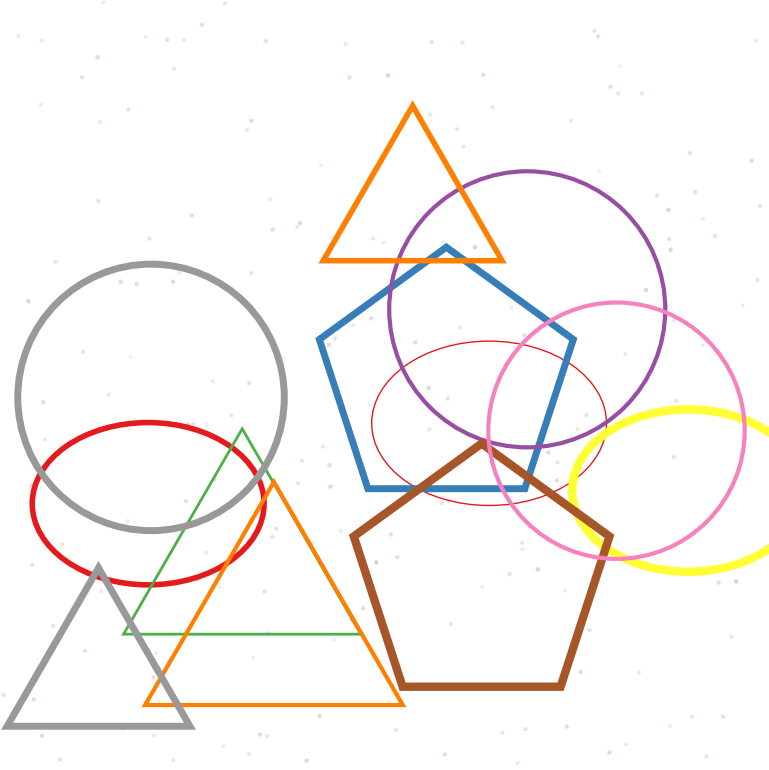[{"shape": "oval", "thickness": 0.5, "radius": 0.76, "center": [0.635, 0.45]}, {"shape": "oval", "thickness": 2, "radius": 0.75, "center": [0.192, 0.346]}, {"shape": "pentagon", "thickness": 2.5, "radius": 0.87, "center": [0.58, 0.506]}, {"shape": "triangle", "thickness": 1, "radius": 0.89, "center": [0.315, 0.265]}, {"shape": "circle", "thickness": 1.5, "radius": 0.9, "center": [0.685, 0.598]}, {"shape": "triangle", "thickness": 1.5, "radius": 0.97, "center": [0.356, 0.181]}, {"shape": "triangle", "thickness": 2, "radius": 0.67, "center": [0.536, 0.728]}, {"shape": "oval", "thickness": 3, "radius": 0.75, "center": [0.894, 0.363]}, {"shape": "pentagon", "thickness": 3, "radius": 0.87, "center": [0.625, 0.249]}, {"shape": "circle", "thickness": 1.5, "radius": 0.83, "center": [0.801, 0.441]}, {"shape": "circle", "thickness": 2.5, "radius": 0.87, "center": [0.196, 0.484]}, {"shape": "triangle", "thickness": 2.5, "radius": 0.69, "center": [0.128, 0.125]}]